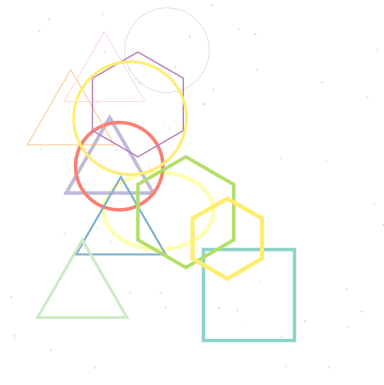[{"shape": "square", "thickness": 2.5, "radius": 0.59, "center": [0.646, 0.234]}, {"shape": "oval", "thickness": 3, "radius": 0.71, "center": [0.412, 0.452]}, {"shape": "triangle", "thickness": 2.5, "radius": 0.65, "center": [0.285, 0.564]}, {"shape": "circle", "thickness": 2.5, "radius": 0.57, "center": [0.31, 0.568]}, {"shape": "triangle", "thickness": 1.5, "radius": 0.67, "center": [0.314, 0.406]}, {"shape": "triangle", "thickness": 0.5, "radius": 0.65, "center": [0.184, 0.689]}, {"shape": "hexagon", "thickness": 2.5, "radius": 0.72, "center": [0.483, 0.449]}, {"shape": "triangle", "thickness": 0.5, "radius": 0.61, "center": [0.271, 0.797]}, {"shape": "circle", "thickness": 0.5, "radius": 0.55, "center": [0.434, 0.87]}, {"shape": "hexagon", "thickness": 1, "radius": 0.68, "center": [0.358, 0.729]}, {"shape": "triangle", "thickness": 2, "radius": 0.67, "center": [0.214, 0.242]}, {"shape": "circle", "thickness": 2, "radius": 0.73, "center": [0.338, 0.693]}, {"shape": "hexagon", "thickness": 3, "radius": 0.52, "center": [0.59, 0.38]}]